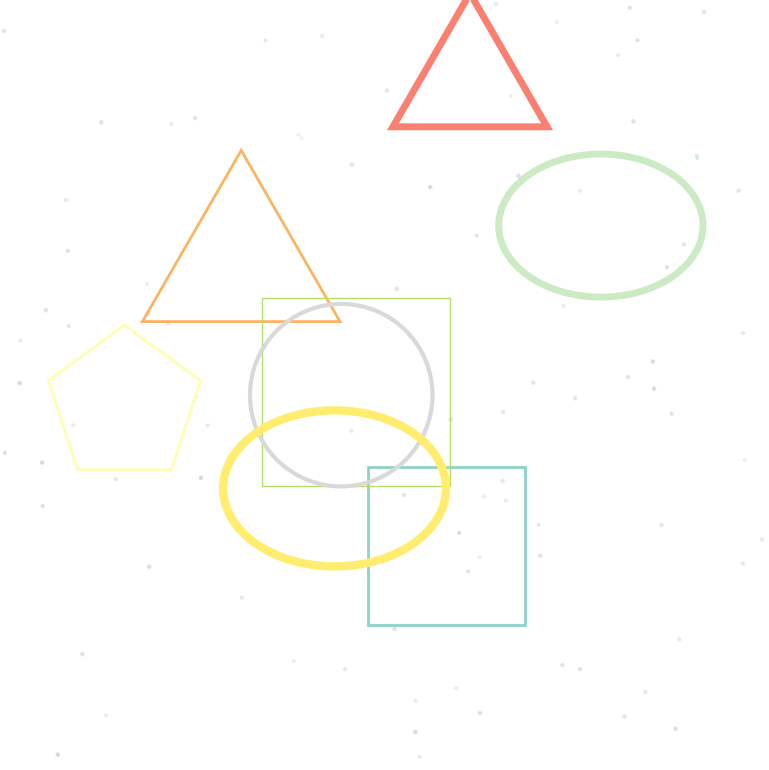[{"shape": "square", "thickness": 1, "radius": 0.51, "center": [0.58, 0.291]}, {"shape": "pentagon", "thickness": 1, "radius": 0.52, "center": [0.162, 0.474]}, {"shape": "triangle", "thickness": 2.5, "radius": 0.58, "center": [0.61, 0.893]}, {"shape": "triangle", "thickness": 1, "radius": 0.74, "center": [0.313, 0.656]}, {"shape": "square", "thickness": 0.5, "radius": 0.61, "center": [0.462, 0.491]}, {"shape": "circle", "thickness": 1.5, "radius": 0.59, "center": [0.443, 0.487]}, {"shape": "oval", "thickness": 2.5, "radius": 0.66, "center": [0.78, 0.707]}, {"shape": "oval", "thickness": 3, "radius": 0.72, "center": [0.435, 0.366]}]